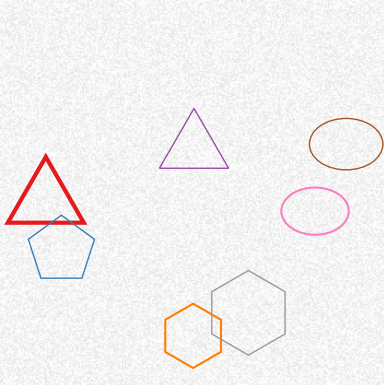[{"shape": "triangle", "thickness": 3, "radius": 0.57, "center": [0.119, 0.479]}, {"shape": "pentagon", "thickness": 1, "radius": 0.45, "center": [0.16, 0.351]}, {"shape": "triangle", "thickness": 1, "radius": 0.52, "center": [0.504, 0.615]}, {"shape": "hexagon", "thickness": 1.5, "radius": 0.42, "center": [0.502, 0.128]}, {"shape": "oval", "thickness": 1, "radius": 0.48, "center": [0.899, 0.626]}, {"shape": "oval", "thickness": 1.5, "radius": 0.44, "center": [0.818, 0.452]}, {"shape": "hexagon", "thickness": 1, "radius": 0.55, "center": [0.645, 0.187]}]